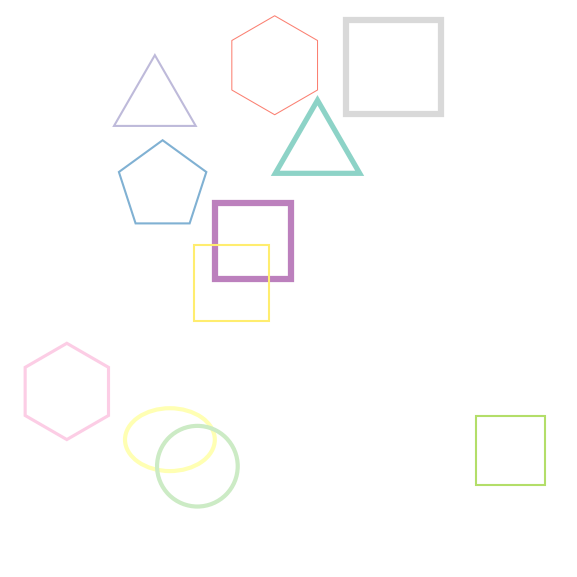[{"shape": "triangle", "thickness": 2.5, "radius": 0.42, "center": [0.55, 0.741]}, {"shape": "oval", "thickness": 2, "radius": 0.39, "center": [0.294, 0.238]}, {"shape": "triangle", "thickness": 1, "radius": 0.41, "center": [0.268, 0.822]}, {"shape": "hexagon", "thickness": 0.5, "radius": 0.43, "center": [0.476, 0.886]}, {"shape": "pentagon", "thickness": 1, "radius": 0.4, "center": [0.282, 0.677]}, {"shape": "square", "thickness": 1, "radius": 0.3, "center": [0.884, 0.219]}, {"shape": "hexagon", "thickness": 1.5, "radius": 0.42, "center": [0.116, 0.321]}, {"shape": "square", "thickness": 3, "radius": 0.41, "center": [0.681, 0.884]}, {"shape": "square", "thickness": 3, "radius": 0.33, "center": [0.437, 0.582]}, {"shape": "circle", "thickness": 2, "radius": 0.35, "center": [0.342, 0.192]}, {"shape": "square", "thickness": 1, "radius": 0.33, "center": [0.401, 0.509]}]